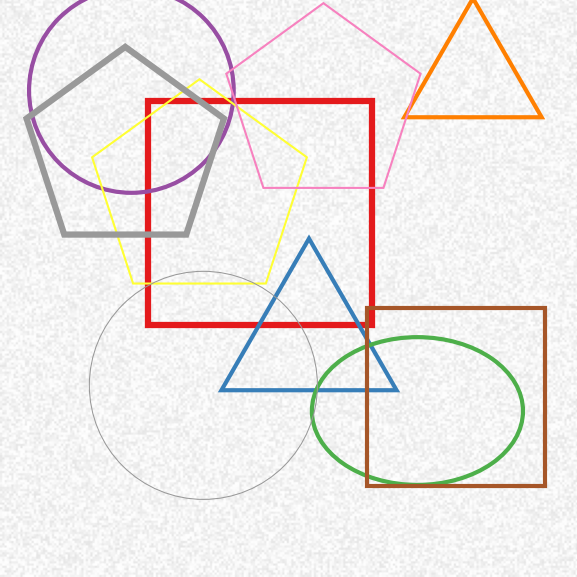[{"shape": "square", "thickness": 3, "radius": 0.97, "center": [0.45, 0.63]}, {"shape": "triangle", "thickness": 2, "radius": 0.88, "center": [0.535, 0.411]}, {"shape": "oval", "thickness": 2, "radius": 0.91, "center": [0.723, 0.287]}, {"shape": "circle", "thickness": 2, "radius": 0.89, "center": [0.227, 0.842]}, {"shape": "triangle", "thickness": 2, "radius": 0.69, "center": [0.819, 0.865]}, {"shape": "pentagon", "thickness": 1, "radius": 0.98, "center": [0.345, 0.666]}, {"shape": "square", "thickness": 2, "radius": 0.77, "center": [0.789, 0.311]}, {"shape": "pentagon", "thickness": 1, "radius": 0.88, "center": [0.56, 0.817]}, {"shape": "pentagon", "thickness": 3, "radius": 0.9, "center": [0.217, 0.738]}, {"shape": "circle", "thickness": 0.5, "radius": 0.99, "center": [0.352, 0.332]}]